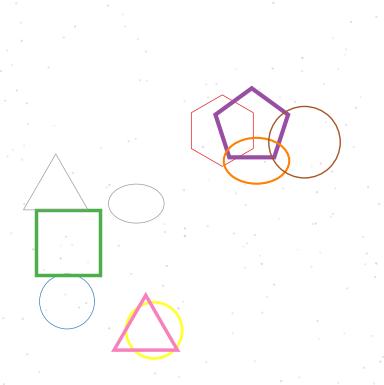[{"shape": "hexagon", "thickness": 0.5, "radius": 0.46, "center": [0.577, 0.661]}, {"shape": "circle", "thickness": 0.5, "radius": 0.36, "center": [0.174, 0.217]}, {"shape": "square", "thickness": 2.5, "radius": 0.42, "center": [0.176, 0.37]}, {"shape": "pentagon", "thickness": 3, "radius": 0.5, "center": [0.654, 0.672]}, {"shape": "oval", "thickness": 1.5, "radius": 0.43, "center": [0.666, 0.582]}, {"shape": "circle", "thickness": 2, "radius": 0.36, "center": [0.4, 0.142]}, {"shape": "circle", "thickness": 1, "radius": 0.46, "center": [0.791, 0.631]}, {"shape": "triangle", "thickness": 2.5, "radius": 0.47, "center": [0.379, 0.138]}, {"shape": "triangle", "thickness": 0.5, "radius": 0.48, "center": [0.145, 0.503]}, {"shape": "oval", "thickness": 0.5, "radius": 0.36, "center": [0.354, 0.471]}]